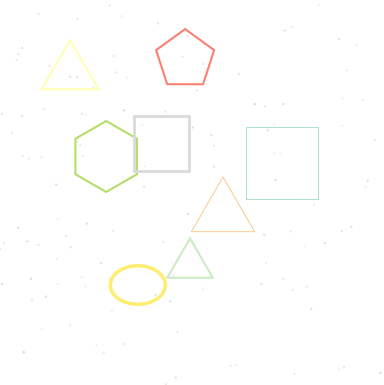[{"shape": "square", "thickness": 0.5, "radius": 0.47, "center": [0.733, 0.576]}, {"shape": "triangle", "thickness": 1.5, "radius": 0.43, "center": [0.182, 0.811]}, {"shape": "pentagon", "thickness": 1.5, "radius": 0.4, "center": [0.481, 0.845]}, {"shape": "triangle", "thickness": 0.5, "radius": 0.47, "center": [0.579, 0.445]}, {"shape": "hexagon", "thickness": 1.5, "radius": 0.46, "center": [0.276, 0.594]}, {"shape": "square", "thickness": 2, "radius": 0.35, "center": [0.42, 0.627]}, {"shape": "triangle", "thickness": 1.5, "radius": 0.34, "center": [0.494, 0.313]}, {"shape": "oval", "thickness": 2.5, "radius": 0.36, "center": [0.358, 0.26]}]